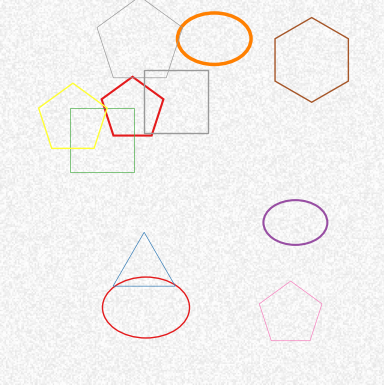[{"shape": "pentagon", "thickness": 1.5, "radius": 0.42, "center": [0.344, 0.716]}, {"shape": "oval", "thickness": 1, "radius": 0.57, "center": [0.379, 0.201]}, {"shape": "triangle", "thickness": 0.5, "radius": 0.47, "center": [0.374, 0.303]}, {"shape": "square", "thickness": 0.5, "radius": 0.41, "center": [0.265, 0.637]}, {"shape": "oval", "thickness": 1.5, "radius": 0.42, "center": [0.767, 0.422]}, {"shape": "oval", "thickness": 2.5, "radius": 0.48, "center": [0.557, 0.899]}, {"shape": "pentagon", "thickness": 1, "radius": 0.47, "center": [0.189, 0.69]}, {"shape": "hexagon", "thickness": 1, "radius": 0.55, "center": [0.81, 0.844]}, {"shape": "pentagon", "thickness": 0.5, "radius": 0.43, "center": [0.755, 0.184]}, {"shape": "pentagon", "thickness": 0.5, "radius": 0.58, "center": [0.363, 0.892]}, {"shape": "square", "thickness": 1, "radius": 0.41, "center": [0.458, 0.737]}]